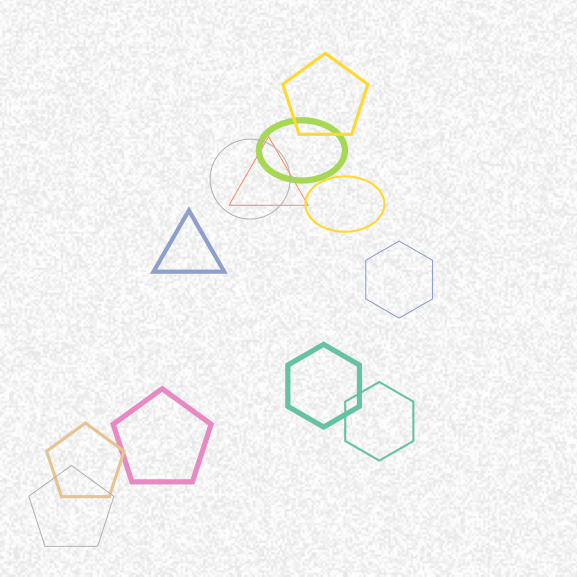[{"shape": "hexagon", "thickness": 2.5, "radius": 0.36, "center": [0.56, 0.331]}, {"shape": "hexagon", "thickness": 1, "radius": 0.34, "center": [0.657, 0.27]}, {"shape": "triangle", "thickness": 0.5, "radius": 0.4, "center": [0.465, 0.683]}, {"shape": "triangle", "thickness": 2, "radius": 0.35, "center": [0.327, 0.564]}, {"shape": "hexagon", "thickness": 0.5, "radius": 0.33, "center": [0.691, 0.515]}, {"shape": "pentagon", "thickness": 2.5, "radius": 0.45, "center": [0.281, 0.237]}, {"shape": "oval", "thickness": 3, "radius": 0.37, "center": [0.523, 0.739]}, {"shape": "oval", "thickness": 1, "radius": 0.34, "center": [0.597, 0.646]}, {"shape": "pentagon", "thickness": 1.5, "radius": 0.39, "center": [0.563, 0.829]}, {"shape": "pentagon", "thickness": 1.5, "radius": 0.35, "center": [0.148, 0.196]}, {"shape": "circle", "thickness": 0.5, "radius": 0.35, "center": [0.433, 0.689]}, {"shape": "pentagon", "thickness": 0.5, "radius": 0.39, "center": [0.124, 0.116]}]